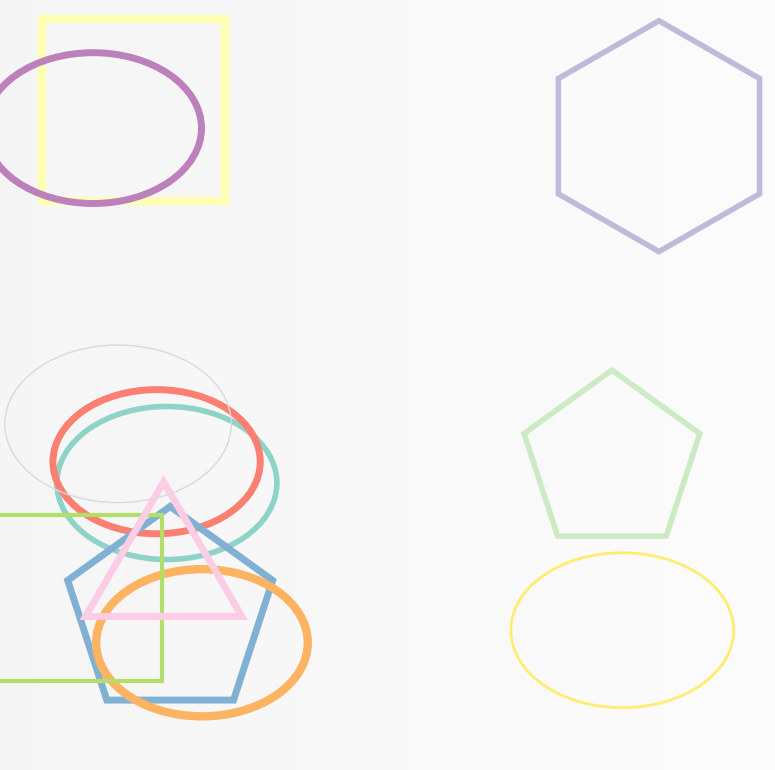[{"shape": "oval", "thickness": 2, "radius": 0.71, "center": [0.215, 0.373]}, {"shape": "square", "thickness": 3, "radius": 0.59, "center": [0.172, 0.857]}, {"shape": "hexagon", "thickness": 2, "radius": 0.75, "center": [0.85, 0.823]}, {"shape": "oval", "thickness": 2.5, "radius": 0.67, "center": [0.202, 0.4]}, {"shape": "pentagon", "thickness": 2.5, "radius": 0.7, "center": [0.22, 0.203]}, {"shape": "oval", "thickness": 3, "radius": 0.68, "center": [0.261, 0.165]}, {"shape": "square", "thickness": 1.5, "radius": 0.54, "center": [0.102, 0.223]}, {"shape": "triangle", "thickness": 2.5, "radius": 0.58, "center": [0.211, 0.258]}, {"shape": "oval", "thickness": 0.5, "radius": 0.73, "center": [0.152, 0.45]}, {"shape": "oval", "thickness": 2.5, "radius": 0.7, "center": [0.12, 0.834]}, {"shape": "pentagon", "thickness": 2, "radius": 0.6, "center": [0.79, 0.4]}, {"shape": "oval", "thickness": 1, "radius": 0.72, "center": [0.803, 0.182]}]